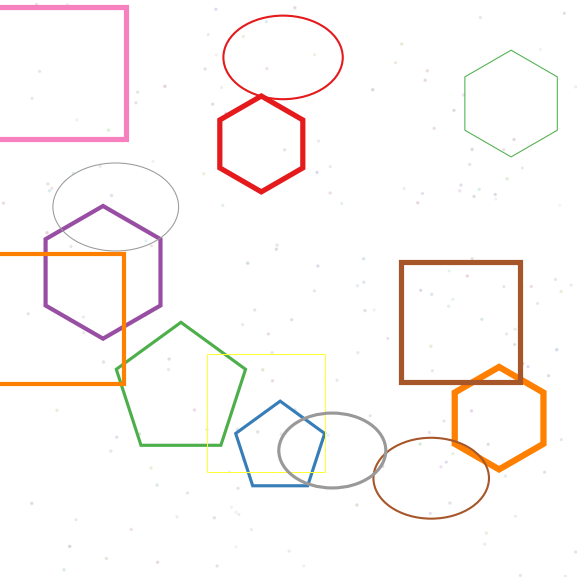[{"shape": "hexagon", "thickness": 2.5, "radius": 0.41, "center": [0.453, 0.75]}, {"shape": "oval", "thickness": 1, "radius": 0.52, "center": [0.49, 0.9]}, {"shape": "pentagon", "thickness": 1.5, "radius": 0.41, "center": [0.485, 0.224]}, {"shape": "hexagon", "thickness": 0.5, "radius": 0.46, "center": [0.885, 0.82]}, {"shape": "pentagon", "thickness": 1.5, "radius": 0.59, "center": [0.313, 0.323]}, {"shape": "hexagon", "thickness": 2, "radius": 0.57, "center": [0.178, 0.528]}, {"shape": "square", "thickness": 2, "radius": 0.56, "center": [0.102, 0.447]}, {"shape": "hexagon", "thickness": 3, "radius": 0.44, "center": [0.864, 0.275]}, {"shape": "square", "thickness": 0.5, "radius": 0.51, "center": [0.461, 0.284]}, {"shape": "oval", "thickness": 1, "radius": 0.5, "center": [0.747, 0.171]}, {"shape": "square", "thickness": 2.5, "radius": 0.52, "center": [0.797, 0.441]}, {"shape": "square", "thickness": 2.5, "radius": 0.57, "center": [0.104, 0.873]}, {"shape": "oval", "thickness": 0.5, "radius": 0.54, "center": [0.2, 0.641]}, {"shape": "oval", "thickness": 1.5, "radius": 0.46, "center": [0.575, 0.219]}]